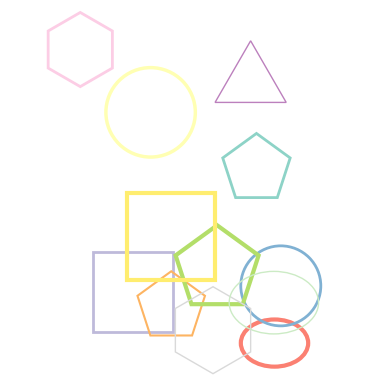[{"shape": "pentagon", "thickness": 2, "radius": 0.46, "center": [0.666, 0.561]}, {"shape": "circle", "thickness": 2.5, "radius": 0.58, "center": [0.391, 0.708]}, {"shape": "square", "thickness": 2, "radius": 0.52, "center": [0.346, 0.242]}, {"shape": "oval", "thickness": 3, "radius": 0.44, "center": [0.713, 0.109]}, {"shape": "circle", "thickness": 2, "radius": 0.52, "center": [0.729, 0.258]}, {"shape": "pentagon", "thickness": 1.5, "radius": 0.46, "center": [0.445, 0.203]}, {"shape": "pentagon", "thickness": 3, "radius": 0.57, "center": [0.564, 0.302]}, {"shape": "hexagon", "thickness": 2, "radius": 0.48, "center": [0.208, 0.871]}, {"shape": "hexagon", "thickness": 1, "radius": 0.56, "center": [0.553, 0.142]}, {"shape": "triangle", "thickness": 1, "radius": 0.53, "center": [0.651, 0.787]}, {"shape": "oval", "thickness": 1, "radius": 0.58, "center": [0.711, 0.214]}, {"shape": "square", "thickness": 3, "radius": 0.57, "center": [0.444, 0.386]}]